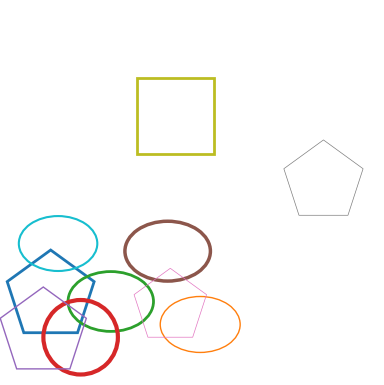[{"shape": "pentagon", "thickness": 2, "radius": 0.59, "center": [0.132, 0.232]}, {"shape": "oval", "thickness": 1, "radius": 0.52, "center": [0.52, 0.157]}, {"shape": "oval", "thickness": 2, "radius": 0.56, "center": [0.288, 0.217]}, {"shape": "circle", "thickness": 3, "radius": 0.48, "center": [0.209, 0.124]}, {"shape": "pentagon", "thickness": 1, "radius": 0.59, "center": [0.112, 0.137]}, {"shape": "oval", "thickness": 2.5, "radius": 0.56, "center": [0.435, 0.348]}, {"shape": "pentagon", "thickness": 0.5, "radius": 0.49, "center": [0.442, 0.204]}, {"shape": "pentagon", "thickness": 0.5, "radius": 0.54, "center": [0.84, 0.528]}, {"shape": "square", "thickness": 2, "radius": 0.5, "center": [0.456, 0.7]}, {"shape": "oval", "thickness": 1.5, "radius": 0.51, "center": [0.151, 0.367]}]